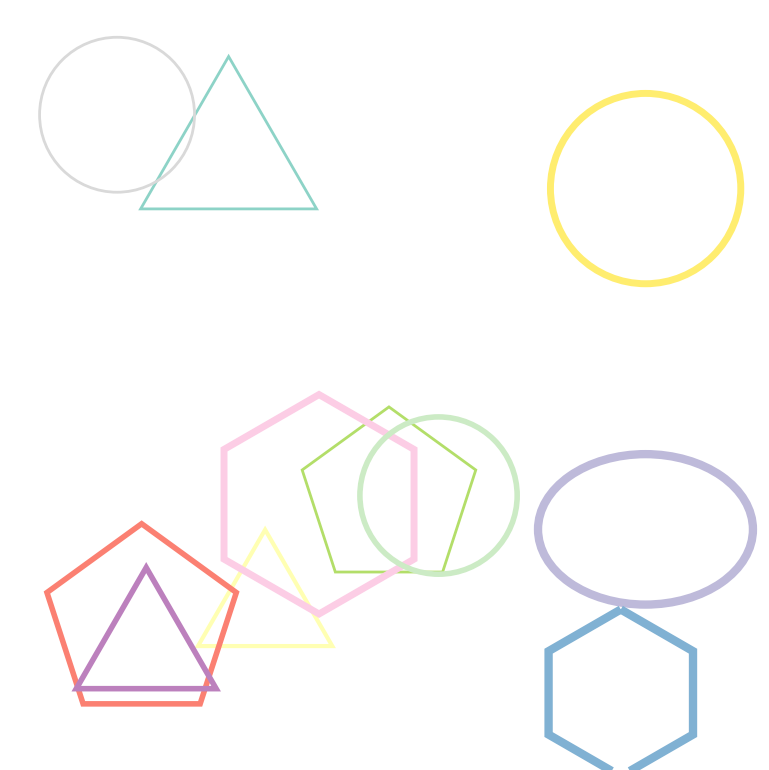[{"shape": "triangle", "thickness": 1, "radius": 0.66, "center": [0.297, 0.795]}, {"shape": "triangle", "thickness": 1.5, "radius": 0.5, "center": [0.344, 0.211]}, {"shape": "oval", "thickness": 3, "radius": 0.7, "center": [0.838, 0.313]}, {"shape": "pentagon", "thickness": 2, "radius": 0.65, "center": [0.184, 0.191]}, {"shape": "hexagon", "thickness": 3, "radius": 0.54, "center": [0.806, 0.1]}, {"shape": "pentagon", "thickness": 1, "radius": 0.59, "center": [0.505, 0.353]}, {"shape": "hexagon", "thickness": 2.5, "radius": 0.71, "center": [0.414, 0.345]}, {"shape": "circle", "thickness": 1, "radius": 0.5, "center": [0.152, 0.851]}, {"shape": "triangle", "thickness": 2, "radius": 0.52, "center": [0.19, 0.158]}, {"shape": "circle", "thickness": 2, "radius": 0.51, "center": [0.57, 0.356]}, {"shape": "circle", "thickness": 2.5, "radius": 0.62, "center": [0.838, 0.755]}]